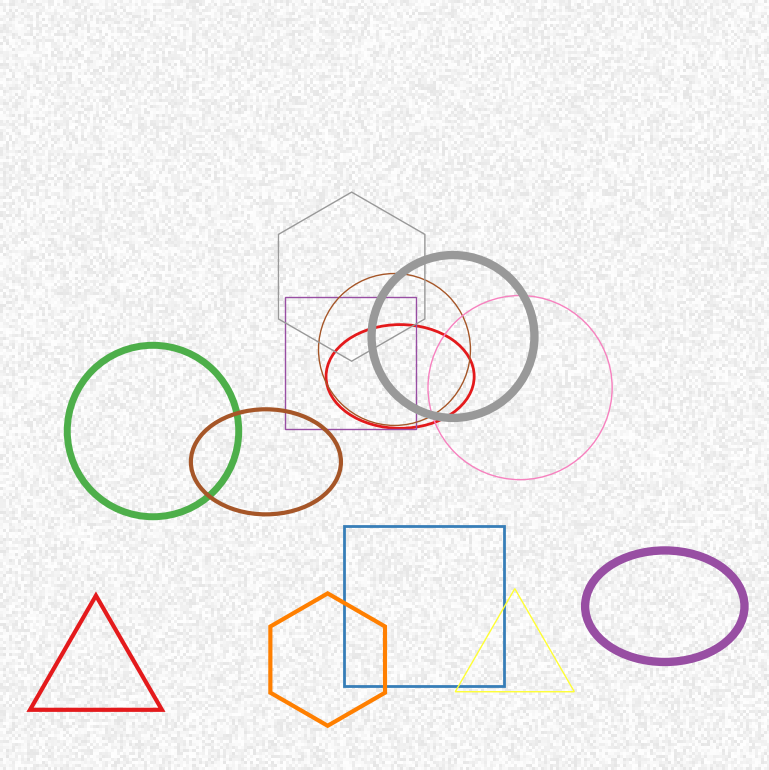[{"shape": "oval", "thickness": 1, "radius": 0.48, "center": [0.52, 0.511]}, {"shape": "triangle", "thickness": 1.5, "radius": 0.49, "center": [0.125, 0.128]}, {"shape": "square", "thickness": 1, "radius": 0.52, "center": [0.551, 0.213]}, {"shape": "circle", "thickness": 2.5, "radius": 0.56, "center": [0.199, 0.44]}, {"shape": "oval", "thickness": 3, "radius": 0.52, "center": [0.863, 0.213]}, {"shape": "square", "thickness": 0.5, "radius": 0.43, "center": [0.455, 0.529]}, {"shape": "hexagon", "thickness": 1.5, "radius": 0.43, "center": [0.426, 0.143]}, {"shape": "triangle", "thickness": 0.5, "radius": 0.45, "center": [0.669, 0.146]}, {"shape": "oval", "thickness": 1.5, "radius": 0.49, "center": [0.345, 0.4]}, {"shape": "circle", "thickness": 0.5, "radius": 0.49, "center": [0.512, 0.546]}, {"shape": "circle", "thickness": 0.5, "radius": 0.6, "center": [0.675, 0.497]}, {"shape": "circle", "thickness": 3, "radius": 0.53, "center": [0.588, 0.563]}, {"shape": "hexagon", "thickness": 0.5, "radius": 0.55, "center": [0.457, 0.641]}]